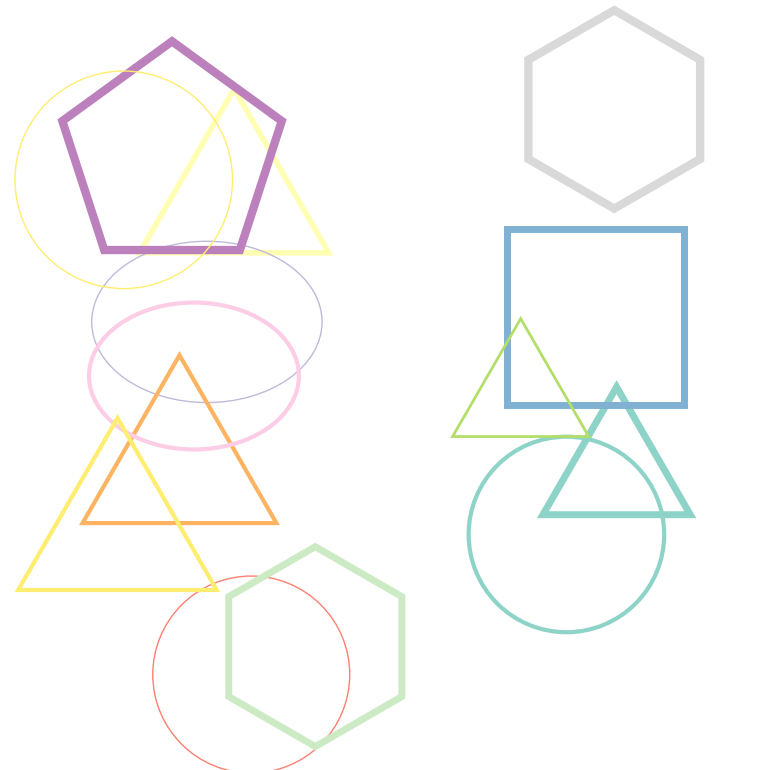[{"shape": "circle", "thickness": 1.5, "radius": 0.63, "center": [0.736, 0.306]}, {"shape": "triangle", "thickness": 2.5, "radius": 0.55, "center": [0.801, 0.387]}, {"shape": "triangle", "thickness": 2, "radius": 0.71, "center": [0.304, 0.743]}, {"shape": "oval", "thickness": 0.5, "radius": 0.75, "center": [0.269, 0.582]}, {"shape": "circle", "thickness": 0.5, "radius": 0.64, "center": [0.326, 0.124]}, {"shape": "square", "thickness": 2.5, "radius": 0.57, "center": [0.773, 0.588]}, {"shape": "triangle", "thickness": 1.5, "radius": 0.73, "center": [0.233, 0.393]}, {"shape": "triangle", "thickness": 1, "radius": 0.51, "center": [0.676, 0.484]}, {"shape": "oval", "thickness": 1.5, "radius": 0.68, "center": [0.252, 0.512]}, {"shape": "hexagon", "thickness": 3, "radius": 0.64, "center": [0.798, 0.858]}, {"shape": "pentagon", "thickness": 3, "radius": 0.75, "center": [0.223, 0.797]}, {"shape": "hexagon", "thickness": 2.5, "radius": 0.65, "center": [0.409, 0.16]}, {"shape": "circle", "thickness": 0.5, "radius": 0.71, "center": [0.161, 0.766]}, {"shape": "triangle", "thickness": 1.5, "radius": 0.74, "center": [0.153, 0.308]}]